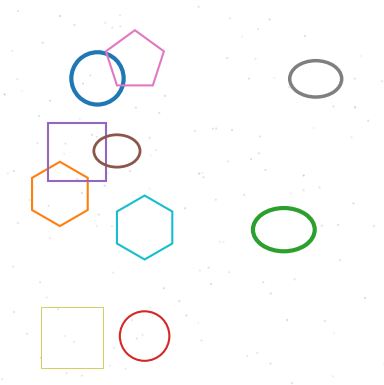[{"shape": "circle", "thickness": 3, "radius": 0.34, "center": [0.253, 0.796]}, {"shape": "hexagon", "thickness": 1.5, "radius": 0.42, "center": [0.156, 0.496]}, {"shape": "oval", "thickness": 3, "radius": 0.4, "center": [0.737, 0.403]}, {"shape": "circle", "thickness": 1.5, "radius": 0.32, "center": [0.376, 0.127]}, {"shape": "square", "thickness": 1.5, "radius": 0.38, "center": [0.2, 0.606]}, {"shape": "oval", "thickness": 2, "radius": 0.3, "center": [0.304, 0.608]}, {"shape": "pentagon", "thickness": 1.5, "radius": 0.4, "center": [0.35, 0.842]}, {"shape": "oval", "thickness": 2.5, "radius": 0.34, "center": [0.82, 0.795]}, {"shape": "square", "thickness": 0.5, "radius": 0.4, "center": [0.187, 0.124]}, {"shape": "hexagon", "thickness": 1.5, "radius": 0.42, "center": [0.376, 0.409]}]